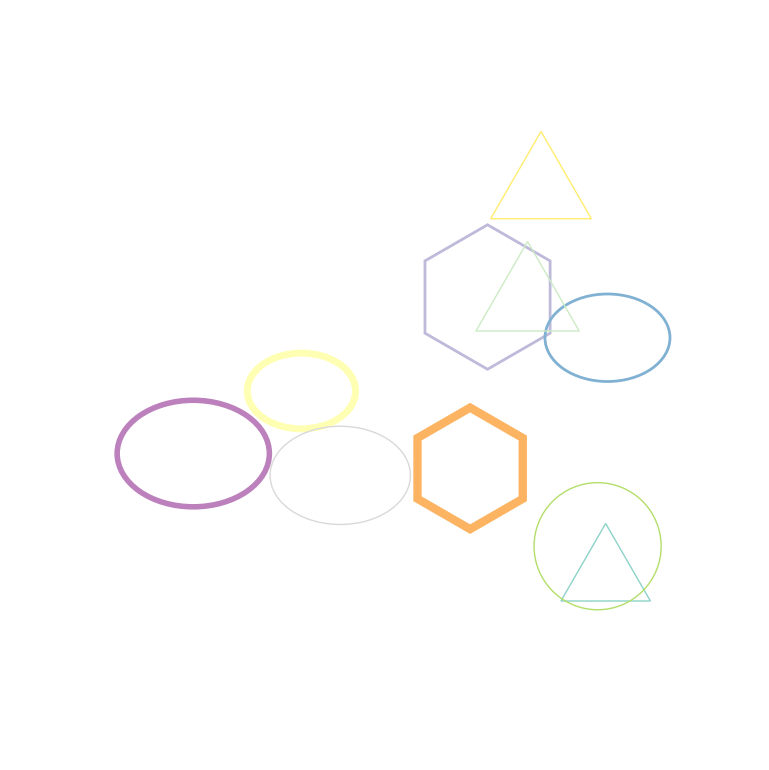[{"shape": "triangle", "thickness": 0.5, "radius": 0.34, "center": [0.787, 0.253]}, {"shape": "oval", "thickness": 2.5, "radius": 0.35, "center": [0.391, 0.492]}, {"shape": "hexagon", "thickness": 1, "radius": 0.47, "center": [0.633, 0.614]}, {"shape": "oval", "thickness": 1, "radius": 0.41, "center": [0.789, 0.561]}, {"shape": "hexagon", "thickness": 3, "radius": 0.39, "center": [0.611, 0.392]}, {"shape": "circle", "thickness": 0.5, "radius": 0.41, "center": [0.776, 0.291]}, {"shape": "oval", "thickness": 0.5, "radius": 0.46, "center": [0.442, 0.383]}, {"shape": "oval", "thickness": 2, "radius": 0.49, "center": [0.251, 0.411]}, {"shape": "triangle", "thickness": 0.5, "radius": 0.39, "center": [0.685, 0.609]}, {"shape": "triangle", "thickness": 0.5, "radius": 0.38, "center": [0.703, 0.754]}]